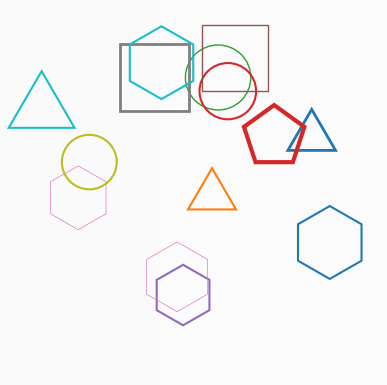[{"shape": "triangle", "thickness": 2, "radius": 0.36, "center": [0.804, 0.645]}, {"shape": "hexagon", "thickness": 1.5, "radius": 0.47, "center": [0.851, 0.37]}, {"shape": "triangle", "thickness": 1.5, "radius": 0.36, "center": [0.547, 0.492]}, {"shape": "circle", "thickness": 1, "radius": 0.42, "center": [0.563, 0.799]}, {"shape": "circle", "thickness": 1.5, "radius": 0.37, "center": [0.588, 0.763]}, {"shape": "pentagon", "thickness": 3, "radius": 0.41, "center": [0.708, 0.645]}, {"shape": "hexagon", "thickness": 1.5, "radius": 0.39, "center": [0.472, 0.234]}, {"shape": "square", "thickness": 1, "radius": 0.42, "center": [0.607, 0.85]}, {"shape": "hexagon", "thickness": 0.5, "radius": 0.45, "center": [0.457, 0.281]}, {"shape": "hexagon", "thickness": 0.5, "radius": 0.41, "center": [0.202, 0.486]}, {"shape": "square", "thickness": 2, "radius": 0.44, "center": [0.399, 0.798]}, {"shape": "circle", "thickness": 1.5, "radius": 0.35, "center": [0.23, 0.579]}, {"shape": "hexagon", "thickness": 1.5, "radius": 0.47, "center": [0.417, 0.837]}, {"shape": "triangle", "thickness": 1.5, "radius": 0.49, "center": [0.107, 0.717]}]